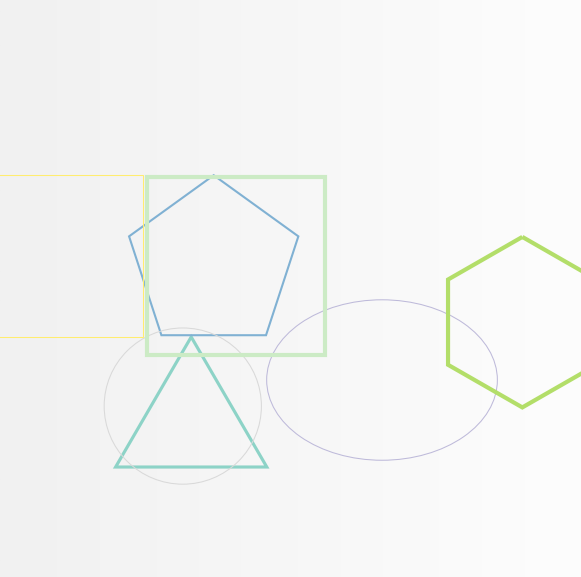[{"shape": "triangle", "thickness": 1.5, "radius": 0.75, "center": [0.329, 0.266]}, {"shape": "oval", "thickness": 0.5, "radius": 0.99, "center": [0.657, 0.341]}, {"shape": "pentagon", "thickness": 1, "radius": 0.77, "center": [0.368, 0.543]}, {"shape": "hexagon", "thickness": 2, "radius": 0.74, "center": [0.899, 0.441]}, {"shape": "circle", "thickness": 0.5, "radius": 0.68, "center": [0.314, 0.296]}, {"shape": "square", "thickness": 2, "radius": 0.77, "center": [0.406, 0.539]}, {"shape": "square", "thickness": 0.5, "radius": 0.7, "center": [0.105, 0.556]}]